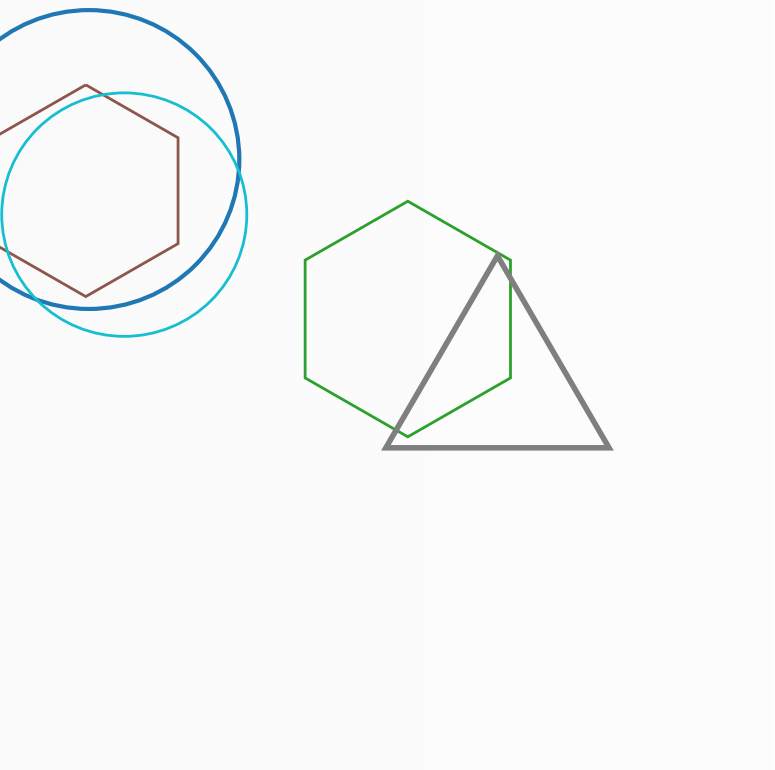[{"shape": "circle", "thickness": 1.5, "radius": 0.97, "center": [0.115, 0.793]}, {"shape": "hexagon", "thickness": 1, "radius": 0.76, "center": [0.526, 0.586]}, {"shape": "hexagon", "thickness": 1, "radius": 0.69, "center": [0.111, 0.752]}, {"shape": "triangle", "thickness": 2, "radius": 0.83, "center": [0.642, 0.502]}, {"shape": "circle", "thickness": 1, "radius": 0.79, "center": [0.16, 0.721]}]